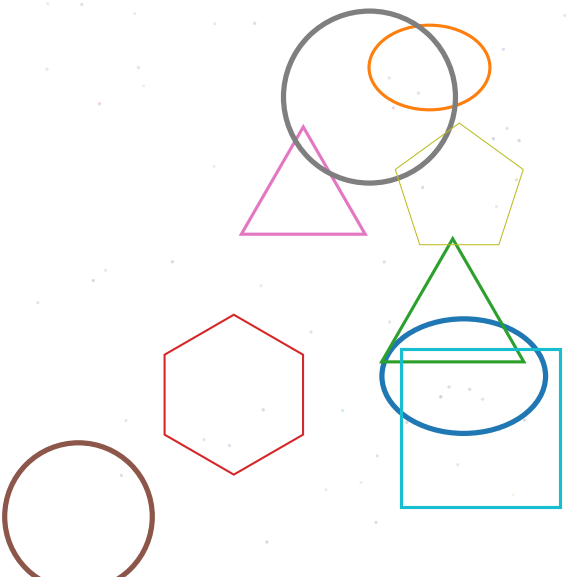[{"shape": "oval", "thickness": 2.5, "radius": 0.71, "center": [0.803, 0.348]}, {"shape": "oval", "thickness": 1.5, "radius": 0.52, "center": [0.744, 0.882]}, {"shape": "triangle", "thickness": 1.5, "radius": 0.71, "center": [0.784, 0.444]}, {"shape": "hexagon", "thickness": 1, "radius": 0.69, "center": [0.405, 0.316]}, {"shape": "circle", "thickness": 2.5, "radius": 0.64, "center": [0.136, 0.105]}, {"shape": "triangle", "thickness": 1.5, "radius": 0.62, "center": [0.525, 0.655]}, {"shape": "circle", "thickness": 2.5, "radius": 0.74, "center": [0.64, 0.831]}, {"shape": "pentagon", "thickness": 0.5, "radius": 0.58, "center": [0.795, 0.67]}, {"shape": "square", "thickness": 1.5, "radius": 0.69, "center": [0.832, 0.258]}]